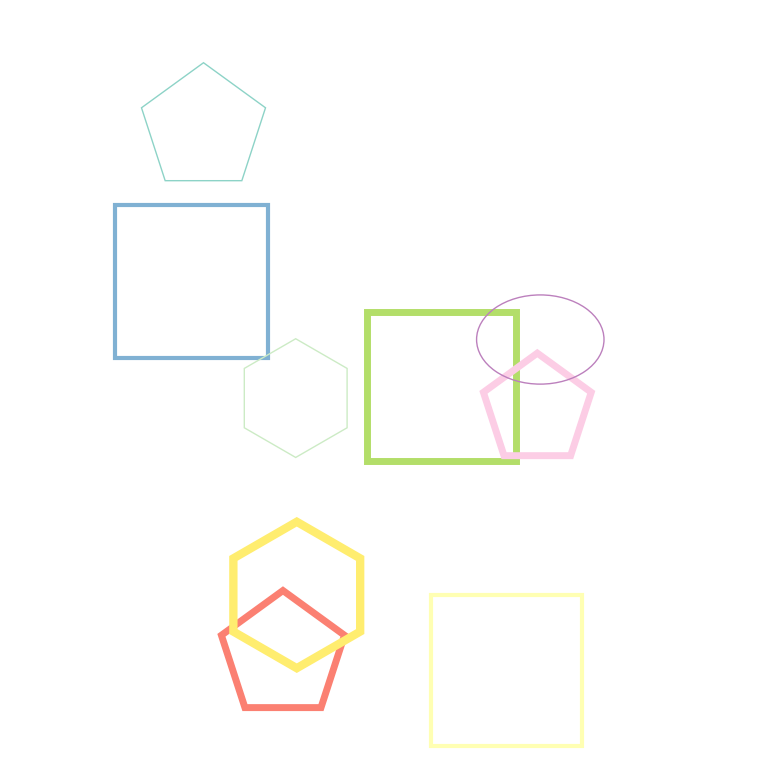[{"shape": "pentagon", "thickness": 0.5, "radius": 0.42, "center": [0.264, 0.834]}, {"shape": "square", "thickness": 1.5, "radius": 0.49, "center": [0.658, 0.13]}, {"shape": "pentagon", "thickness": 2.5, "radius": 0.42, "center": [0.367, 0.149]}, {"shape": "square", "thickness": 1.5, "radius": 0.5, "center": [0.248, 0.635]}, {"shape": "square", "thickness": 2.5, "radius": 0.48, "center": [0.574, 0.498]}, {"shape": "pentagon", "thickness": 2.5, "radius": 0.37, "center": [0.698, 0.468]}, {"shape": "oval", "thickness": 0.5, "radius": 0.41, "center": [0.702, 0.559]}, {"shape": "hexagon", "thickness": 0.5, "radius": 0.39, "center": [0.384, 0.483]}, {"shape": "hexagon", "thickness": 3, "radius": 0.48, "center": [0.385, 0.227]}]